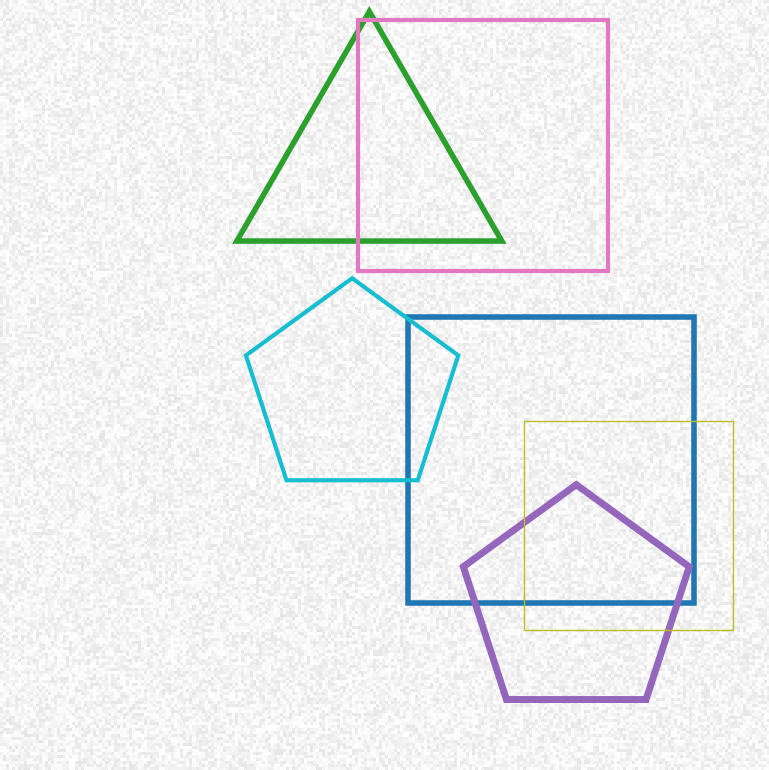[{"shape": "square", "thickness": 2, "radius": 0.93, "center": [0.715, 0.403]}, {"shape": "triangle", "thickness": 2, "radius": 0.99, "center": [0.48, 0.786]}, {"shape": "pentagon", "thickness": 2.5, "radius": 0.77, "center": [0.748, 0.216]}, {"shape": "square", "thickness": 1.5, "radius": 0.81, "center": [0.627, 0.811]}, {"shape": "square", "thickness": 0.5, "radius": 0.68, "center": [0.817, 0.317]}, {"shape": "pentagon", "thickness": 1.5, "radius": 0.73, "center": [0.457, 0.494]}]